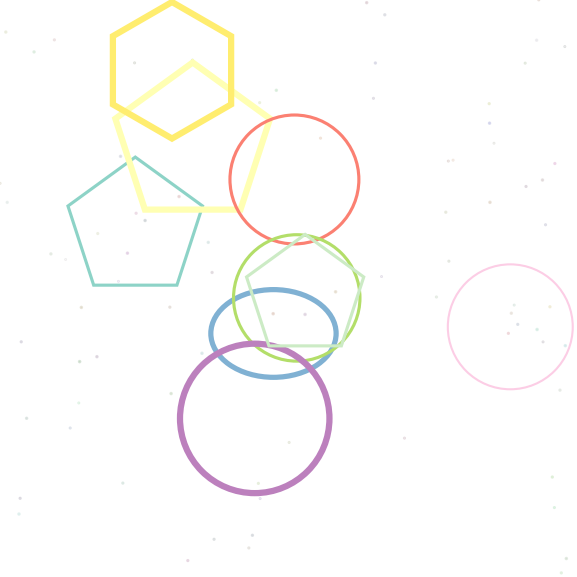[{"shape": "pentagon", "thickness": 1.5, "radius": 0.61, "center": [0.234, 0.605]}, {"shape": "pentagon", "thickness": 3, "radius": 0.7, "center": [0.334, 0.75]}, {"shape": "circle", "thickness": 1.5, "radius": 0.56, "center": [0.51, 0.688]}, {"shape": "oval", "thickness": 2.5, "radius": 0.54, "center": [0.474, 0.422]}, {"shape": "circle", "thickness": 1.5, "radius": 0.55, "center": [0.514, 0.483]}, {"shape": "circle", "thickness": 1, "radius": 0.54, "center": [0.884, 0.433]}, {"shape": "circle", "thickness": 3, "radius": 0.65, "center": [0.441, 0.275]}, {"shape": "pentagon", "thickness": 1.5, "radius": 0.53, "center": [0.528, 0.487]}, {"shape": "hexagon", "thickness": 3, "radius": 0.59, "center": [0.298, 0.877]}]